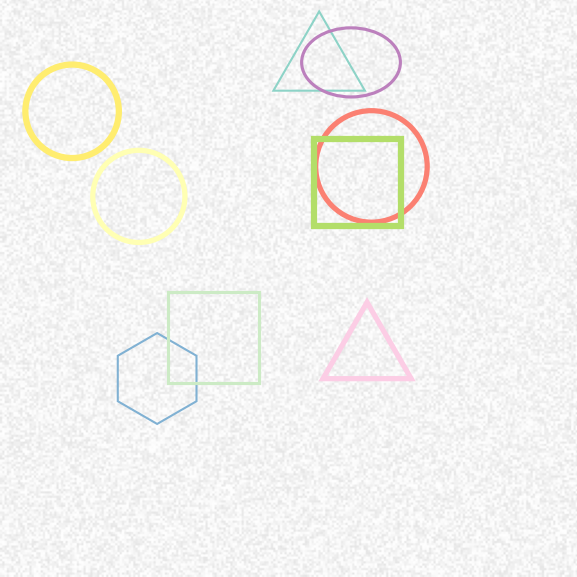[{"shape": "triangle", "thickness": 1, "radius": 0.46, "center": [0.553, 0.888]}, {"shape": "circle", "thickness": 2.5, "radius": 0.4, "center": [0.24, 0.659]}, {"shape": "circle", "thickness": 2.5, "radius": 0.48, "center": [0.643, 0.711]}, {"shape": "hexagon", "thickness": 1, "radius": 0.39, "center": [0.272, 0.344]}, {"shape": "square", "thickness": 3, "radius": 0.38, "center": [0.619, 0.683]}, {"shape": "triangle", "thickness": 2.5, "radius": 0.44, "center": [0.636, 0.388]}, {"shape": "oval", "thickness": 1.5, "radius": 0.43, "center": [0.608, 0.891]}, {"shape": "square", "thickness": 1.5, "radius": 0.39, "center": [0.369, 0.414]}, {"shape": "circle", "thickness": 3, "radius": 0.4, "center": [0.125, 0.806]}]